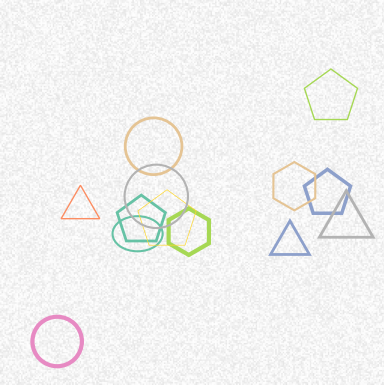[{"shape": "pentagon", "thickness": 2, "radius": 0.33, "center": [0.367, 0.427]}, {"shape": "oval", "thickness": 1.5, "radius": 0.33, "center": [0.357, 0.393]}, {"shape": "triangle", "thickness": 1, "radius": 0.29, "center": [0.209, 0.461]}, {"shape": "triangle", "thickness": 2, "radius": 0.29, "center": [0.753, 0.368]}, {"shape": "pentagon", "thickness": 2.5, "radius": 0.32, "center": [0.851, 0.497]}, {"shape": "circle", "thickness": 3, "radius": 0.32, "center": [0.148, 0.113]}, {"shape": "pentagon", "thickness": 1, "radius": 0.36, "center": [0.86, 0.748]}, {"shape": "hexagon", "thickness": 3, "radius": 0.3, "center": [0.49, 0.398]}, {"shape": "pentagon", "thickness": 0.5, "radius": 0.4, "center": [0.434, 0.428]}, {"shape": "circle", "thickness": 2, "radius": 0.37, "center": [0.399, 0.62]}, {"shape": "hexagon", "thickness": 1.5, "radius": 0.31, "center": [0.765, 0.516]}, {"shape": "circle", "thickness": 1.5, "radius": 0.41, "center": [0.406, 0.49]}, {"shape": "triangle", "thickness": 2, "radius": 0.4, "center": [0.899, 0.424]}]